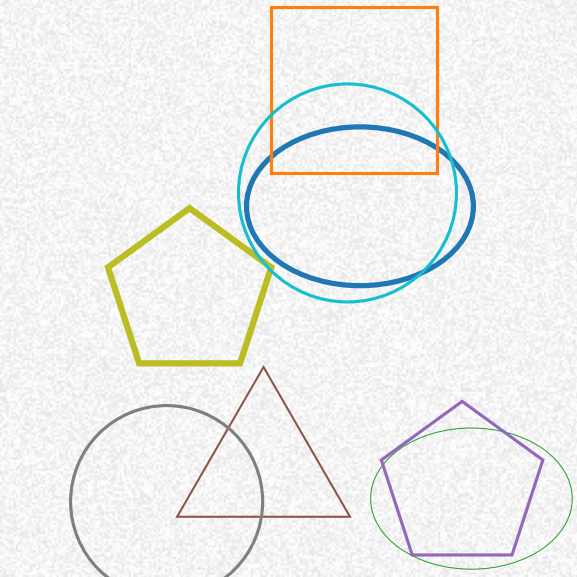[{"shape": "oval", "thickness": 2.5, "radius": 0.98, "center": [0.623, 0.642]}, {"shape": "square", "thickness": 1.5, "radius": 0.72, "center": [0.613, 0.843]}, {"shape": "oval", "thickness": 0.5, "radius": 0.87, "center": [0.816, 0.136]}, {"shape": "pentagon", "thickness": 1.5, "radius": 0.74, "center": [0.8, 0.157]}, {"shape": "triangle", "thickness": 1, "radius": 0.86, "center": [0.456, 0.191]}, {"shape": "circle", "thickness": 1.5, "radius": 0.83, "center": [0.289, 0.131]}, {"shape": "pentagon", "thickness": 3, "radius": 0.74, "center": [0.328, 0.49]}, {"shape": "circle", "thickness": 1.5, "radius": 0.94, "center": [0.602, 0.665]}]